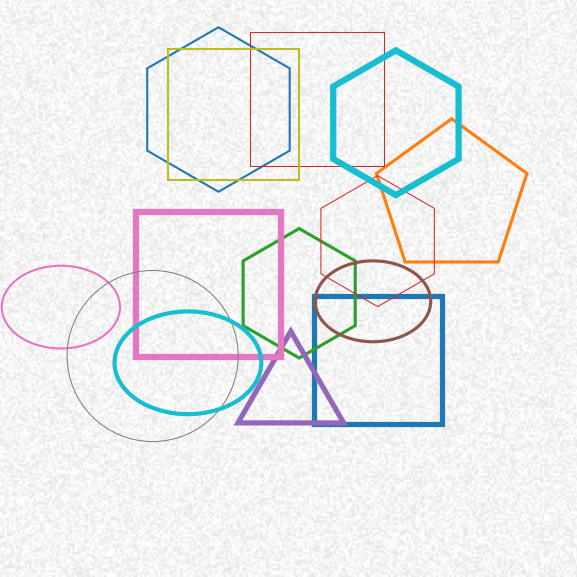[{"shape": "hexagon", "thickness": 1, "radius": 0.71, "center": [0.378, 0.81]}, {"shape": "square", "thickness": 2.5, "radius": 0.55, "center": [0.654, 0.376]}, {"shape": "pentagon", "thickness": 1.5, "radius": 0.69, "center": [0.782, 0.656]}, {"shape": "hexagon", "thickness": 1.5, "radius": 0.56, "center": [0.518, 0.491]}, {"shape": "hexagon", "thickness": 0.5, "radius": 0.57, "center": [0.654, 0.582]}, {"shape": "square", "thickness": 0.5, "radius": 0.58, "center": [0.549, 0.828]}, {"shape": "triangle", "thickness": 2.5, "radius": 0.53, "center": [0.504, 0.32]}, {"shape": "oval", "thickness": 1.5, "radius": 0.5, "center": [0.646, 0.477]}, {"shape": "oval", "thickness": 1, "radius": 0.51, "center": [0.105, 0.467]}, {"shape": "square", "thickness": 3, "radius": 0.63, "center": [0.361, 0.506]}, {"shape": "circle", "thickness": 0.5, "radius": 0.74, "center": [0.264, 0.383]}, {"shape": "square", "thickness": 1, "radius": 0.57, "center": [0.404, 0.801]}, {"shape": "hexagon", "thickness": 3, "radius": 0.63, "center": [0.686, 0.787]}, {"shape": "oval", "thickness": 2, "radius": 0.64, "center": [0.325, 0.371]}]